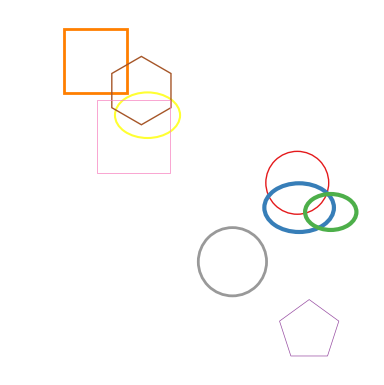[{"shape": "circle", "thickness": 1, "radius": 0.41, "center": [0.772, 0.525]}, {"shape": "oval", "thickness": 3, "radius": 0.45, "center": [0.777, 0.461]}, {"shape": "oval", "thickness": 3, "radius": 0.33, "center": [0.859, 0.449]}, {"shape": "pentagon", "thickness": 0.5, "radius": 0.4, "center": [0.803, 0.141]}, {"shape": "square", "thickness": 2, "radius": 0.41, "center": [0.248, 0.842]}, {"shape": "oval", "thickness": 1.5, "radius": 0.42, "center": [0.383, 0.701]}, {"shape": "hexagon", "thickness": 1, "radius": 0.44, "center": [0.367, 0.765]}, {"shape": "square", "thickness": 0.5, "radius": 0.47, "center": [0.346, 0.645]}, {"shape": "circle", "thickness": 2, "radius": 0.44, "center": [0.604, 0.32]}]